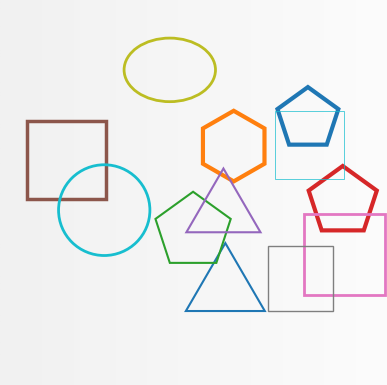[{"shape": "pentagon", "thickness": 3, "radius": 0.41, "center": [0.795, 0.691]}, {"shape": "triangle", "thickness": 1.5, "radius": 0.59, "center": [0.582, 0.251]}, {"shape": "hexagon", "thickness": 3, "radius": 0.46, "center": [0.603, 0.621]}, {"shape": "pentagon", "thickness": 1.5, "radius": 0.51, "center": [0.498, 0.4]}, {"shape": "pentagon", "thickness": 3, "radius": 0.46, "center": [0.884, 0.476]}, {"shape": "triangle", "thickness": 1.5, "radius": 0.55, "center": [0.577, 0.452]}, {"shape": "square", "thickness": 2.5, "radius": 0.51, "center": [0.171, 0.583]}, {"shape": "square", "thickness": 2, "radius": 0.52, "center": [0.889, 0.339]}, {"shape": "square", "thickness": 1, "radius": 0.42, "center": [0.775, 0.277]}, {"shape": "oval", "thickness": 2, "radius": 0.59, "center": [0.438, 0.819]}, {"shape": "circle", "thickness": 2, "radius": 0.59, "center": [0.269, 0.454]}, {"shape": "square", "thickness": 0.5, "radius": 0.44, "center": [0.799, 0.623]}]